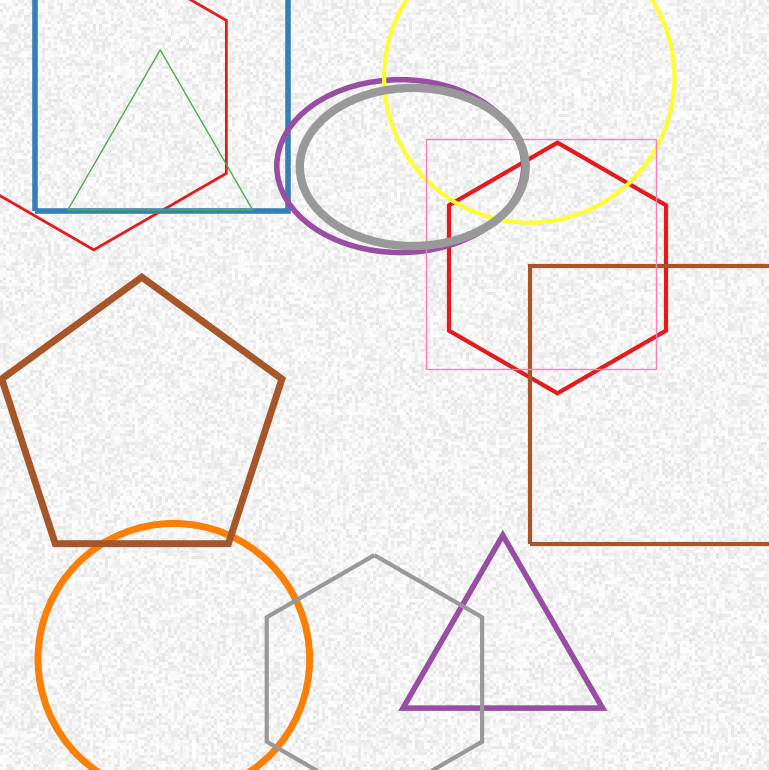[{"shape": "hexagon", "thickness": 1.5, "radius": 0.81, "center": [0.724, 0.652]}, {"shape": "hexagon", "thickness": 1, "radius": 0.99, "center": [0.122, 0.874]}, {"shape": "square", "thickness": 2, "radius": 0.82, "center": [0.21, 0.89]}, {"shape": "triangle", "thickness": 0.5, "radius": 0.69, "center": [0.208, 0.797]}, {"shape": "oval", "thickness": 2, "radius": 0.8, "center": [0.52, 0.784]}, {"shape": "triangle", "thickness": 2, "radius": 0.75, "center": [0.653, 0.155]}, {"shape": "circle", "thickness": 2.5, "radius": 0.88, "center": [0.226, 0.144]}, {"shape": "circle", "thickness": 1.5, "radius": 0.94, "center": [0.687, 0.899]}, {"shape": "square", "thickness": 1.5, "radius": 0.9, "center": [0.869, 0.474]}, {"shape": "pentagon", "thickness": 2.5, "radius": 0.96, "center": [0.184, 0.449]}, {"shape": "square", "thickness": 0.5, "radius": 0.75, "center": [0.702, 0.67]}, {"shape": "oval", "thickness": 3, "radius": 0.73, "center": [0.536, 0.783]}, {"shape": "hexagon", "thickness": 1.5, "radius": 0.81, "center": [0.486, 0.118]}]